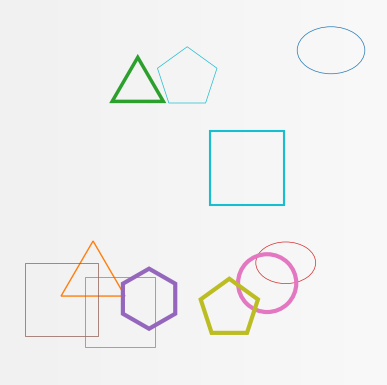[{"shape": "oval", "thickness": 0.5, "radius": 0.44, "center": [0.854, 0.869]}, {"shape": "triangle", "thickness": 1, "radius": 0.48, "center": [0.24, 0.279]}, {"shape": "triangle", "thickness": 2.5, "radius": 0.38, "center": [0.356, 0.775]}, {"shape": "oval", "thickness": 0.5, "radius": 0.39, "center": [0.737, 0.317]}, {"shape": "hexagon", "thickness": 3, "radius": 0.39, "center": [0.385, 0.224]}, {"shape": "square", "thickness": 0.5, "radius": 0.47, "center": [0.159, 0.222]}, {"shape": "circle", "thickness": 3, "radius": 0.38, "center": [0.689, 0.265]}, {"shape": "square", "thickness": 0.5, "radius": 0.45, "center": [0.309, 0.189]}, {"shape": "pentagon", "thickness": 3, "radius": 0.39, "center": [0.592, 0.198]}, {"shape": "square", "thickness": 1.5, "radius": 0.48, "center": [0.637, 0.563]}, {"shape": "pentagon", "thickness": 0.5, "radius": 0.4, "center": [0.483, 0.798]}]